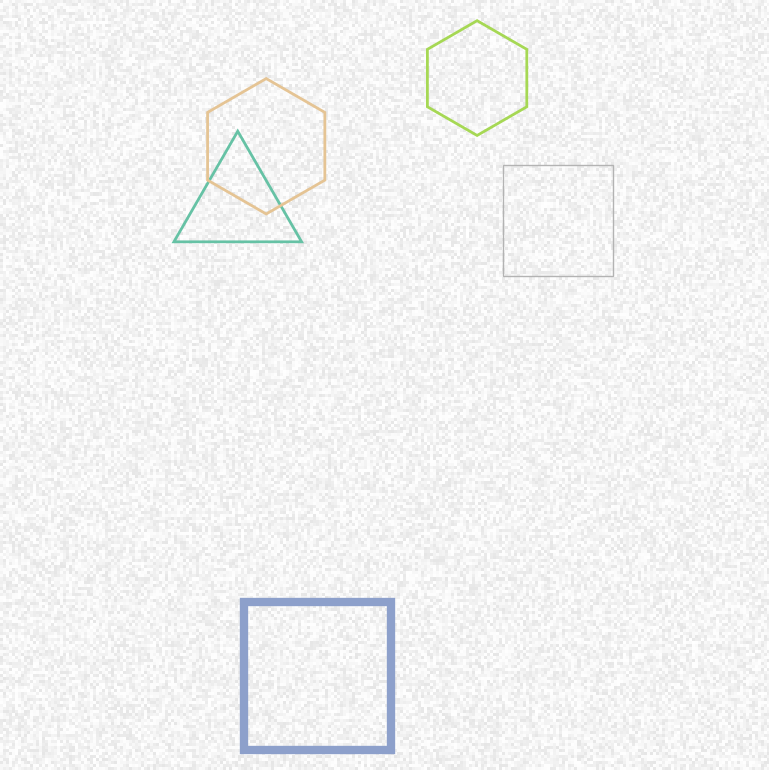[{"shape": "triangle", "thickness": 1, "radius": 0.48, "center": [0.309, 0.734]}, {"shape": "square", "thickness": 3, "radius": 0.48, "center": [0.412, 0.122]}, {"shape": "hexagon", "thickness": 1, "radius": 0.37, "center": [0.62, 0.899]}, {"shape": "hexagon", "thickness": 1, "radius": 0.44, "center": [0.346, 0.81]}, {"shape": "square", "thickness": 0.5, "radius": 0.36, "center": [0.725, 0.714]}]